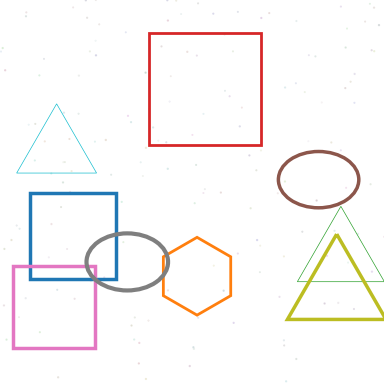[{"shape": "square", "thickness": 2.5, "radius": 0.55, "center": [0.19, 0.387]}, {"shape": "hexagon", "thickness": 2, "radius": 0.51, "center": [0.512, 0.283]}, {"shape": "triangle", "thickness": 0.5, "radius": 0.65, "center": [0.885, 0.334]}, {"shape": "square", "thickness": 2, "radius": 0.73, "center": [0.534, 0.77]}, {"shape": "oval", "thickness": 2.5, "radius": 0.52, "center": [0.828, 0.533]}, {"shape": "square", "thickness": 2.5, "radius": 0.53, "center": [0.141, 0.203]}, {"shape": "oval", "thickness": 3, "radius": 0.53, "center": [0.331, 0.32]}, {"shape": "triangle", "thickness": 2.5, "radius": 0.74, "center": [0.875, 0.244]}, {"shape": "triangle", "thickness": 0.5, "radius": 0.6, "center": [0.147, 0.61]}]